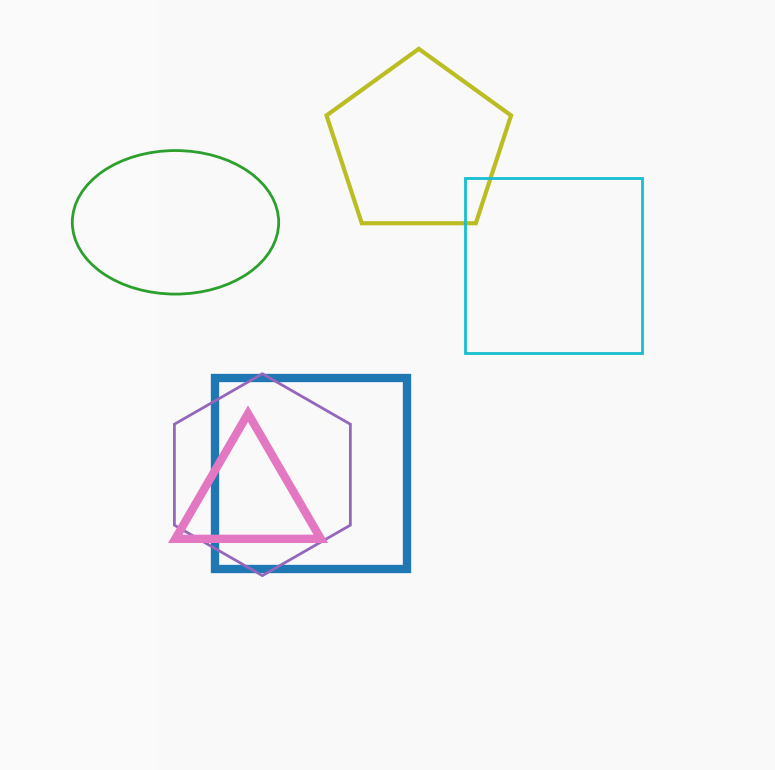[{"shape": "square", "thickness": 3, "radius": 0.62, "center": [0.401, 0.385]}, {"shape": "oval", "thickness": 1, "radius": 0.67, "center": [0.226, 0.711]}, {"shape": "hexagon", "thickness": 1, "radius": 0.66, "center": [0.339, 0.384]}, {"shape": "triangle", "thickness": 3, "radius": 0.54, "center": [0.32, 0.354]}, {"shape": "pentagon", "thickness": 1.5, "radius": 0.63, "center": [0.54, 0.811]}, {"shape": "square", "thickness": 1, "radius": 0.57, "center": [0.714, 0.655]}]